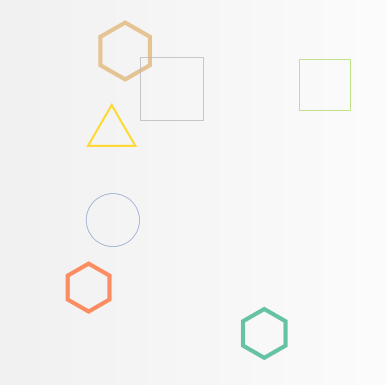[{"shape": "hexagon", "thickness": 3, "radius": 0.32, "center": [0.682, 0.134]}, {"shape": "hexagon", "thickness": 3, "radius": 0.31, "center": [0.229, 0.253]}, {"shape": "circle", "thickness": 0.5, "radius": 0.34, "center": [0.291, 0.428]}, {"shape": "square", "thickness": 0.5, "radius": 0.33, "center": [0.837, 0.781]}, {"shape": "triangle", "thickness": 1.5, "radius": 0.35, "center": [0.288, 0.656]}, {"shape": "hexagon", "thickness": 3, "radius": 0.37, "center": [0.323, 0.868]}, {"shape": "square", "thickness": 0.5, "radius": 0.41, "center": [0.442, 0.769]}]